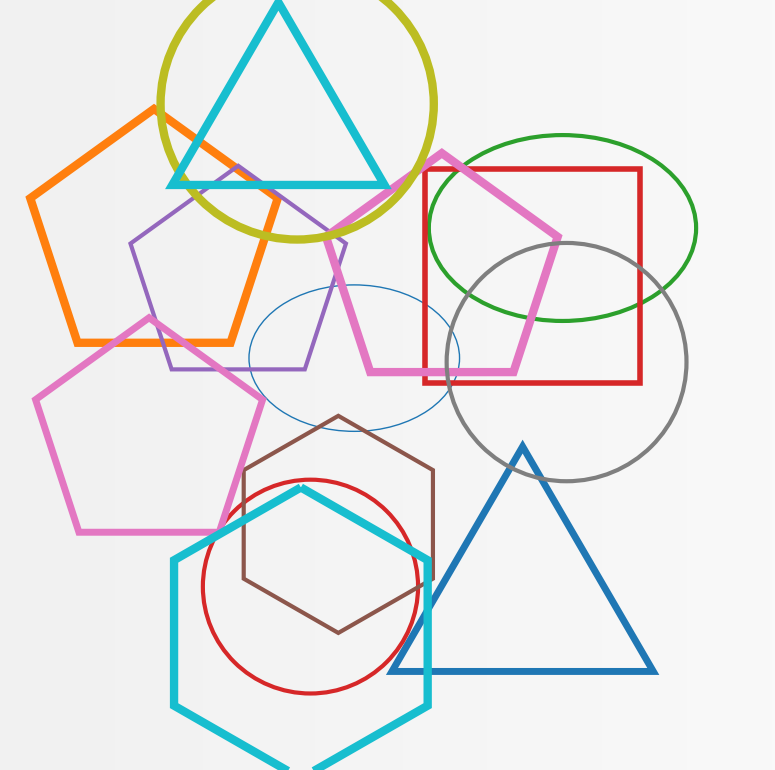[{"shape": "triangle", "thickness": 2.5, "radius": 0.97, "center": [0.674, 0.225]}, {"shape": "oval", "thickness": 0.5, "radius": 0.68, "center": [0.457, 0.535]}, {"shape": "pentagon", "thickness": 3, "radius": 0.84, "center": [0.199, 0.691]}, {"shape": "oval", "thickness": 1.5, "radius": 0.86, "center": [0.726, 0.704]}, {"shape": "square", "thickness": 2, "radius": 0.69, "center": [0.688, 0.642]}, {"shape": "circle", "thickness": 1.5, "radius": 0.69, "center": [0.401, 0.238]}, {"shape": "pentagon", "thickness": 1.5, "radius": 0.73, "center": [0.307, 0.639]}, {"shape": "hexagon", "thickness": 1.5, "radius": 0.7, "center": [0.437, 0.319]}, {"shape": "pentagon", "thickness": 3, "radius": 0.79, "center": [0.57, 0.644]}, {"shape": "pentagon", "thickness": 2.5, "radius": 0.77, "center": [0.192, 0.433]}, {"shape": "circle", "thickness": 1.5, "radius": 0.77, "center": [0.731, 0.53]}, {"shape": "circle", "thickness": 3, "radius": 0.88, "center": [0.383, 0.865]}, {"shape": "hexagon", "thickness": 3, "radius": 0.94, "center": [0.388, 0.178]}, {"shape": "triangle", "thickness": 3, "radius": 0.79, "center": [0.359, 0.839]}]